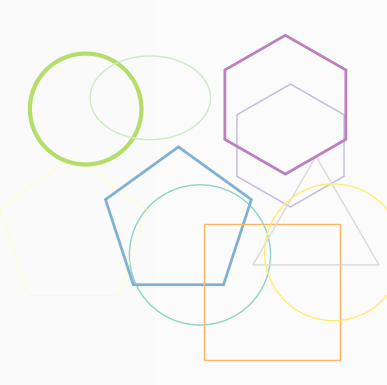[{"shape": "circle", "thickness": 1, "radius": 0.91, "center": [0.516, 0.338]}, {"shape": "pentagon", "thickness": 0.5, "radius": 1.0, "center": [0.189, 0.395]}, {"shape": "hexagon", "thickness": 1, "radius": 0.8, "center": [0.75, 0.622]}, {"shape": "pentagon", "thickness": 2, "radius": 0.99, "center": [0.46, 0.421]}, {"shape": "square", "thickness": 1, "radius": 0.88, "center": [0.702, 0.242]}, {"shape": "circle", "thickness": 3, "radius": 0.72, "center": [0.221, 0.717]}, {"shape": "triangle", "thickness": 1, "radius": 0.94, "center": [0.815, 0.406]}, {"shape": "hexagon", "thickness": 2, "radius": 0.9, "center": [0.736, 0.728]}, {"shape": "oval", "thickness": 1, "radius": 0.78, "center": [0.388, 0.746]}, {"shape": "circle", "thickness": 1, "radius": 0.89, "center": [0.861, 0.345]}]